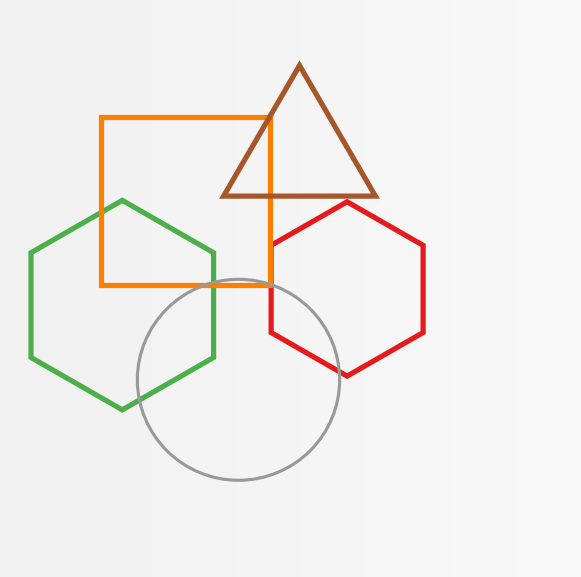[{"shape": "hexagon", "thickness": 2.5, "radius": 0.75, "center": [0.597, 0.499]}, {"shape": "hexagon", "thickness": 2.5, "radius": 0.91, "center": [0.21, 0.471]}, {"shape": "square", "thickness": 2.5, "radius": 0.73, "center": [0.32, 0.652]}, {"shape": "triangle", "thickness": 2.5, "radius": 0.75, "center": [0.515, 0.735]}, {"shape": "circle", "thickness": 1.5, "radius": 0.87, "center": [0.41, 0.341]}]